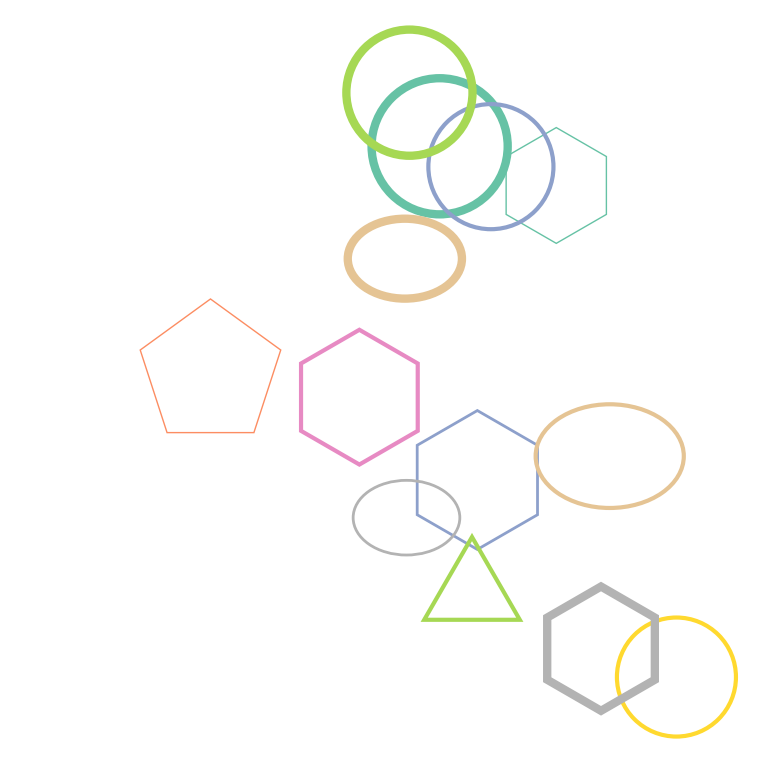[{"shape": "circle", "thickness": 3, "radius": 0.44, "center": [0.571, 0.81]}, {"shape": "hexagon", "thickness": 0.5, "radius": 0.38, "center": [0.722, 0.759]}, {"shape": "pentagon", "thickness": 0.5, "radius": 0.48, "center": [0.273, 0.516]}, {"shape": "circle", "thickness": 1.5, "radius": 0.41, "center": [0.638, 0.784]}, {"shape": "hexagon", "thickness": 1, "radius": 0.45, "center": [0.62, 0.377]}, {"shape": "hexagon", "thickness": 1.5, "radius": 0.44, "center": [0.467, 0.484]}, {"shape": "circle", "thickness": 3, "radius": 0.41, "center": [0.532, 0.88]}, {"shape": "triangle", "thickness": 1.5, "radius": 0.36, "center": [0.613, 0.231]}, {"shape": "circle", "thickness": 1.5, "radius": 0.39, "center": [0.878, 0.121]}, {"shape": "oval", "thickness": 1.5, "radius": 0.48, "center": [0.792, 0.408]}, {"shape": "oval", "thickness": 3, "radius": 0.37, "center": [0.526, 0.664]}, {"shape": "hexagon", "thickness": 3, "radius": 0.4, "center": [0.781, 0.158]}, {"shape": "oval", "thickness": 1, "radius": 0.35, "center": [0.528, 0.328]}]